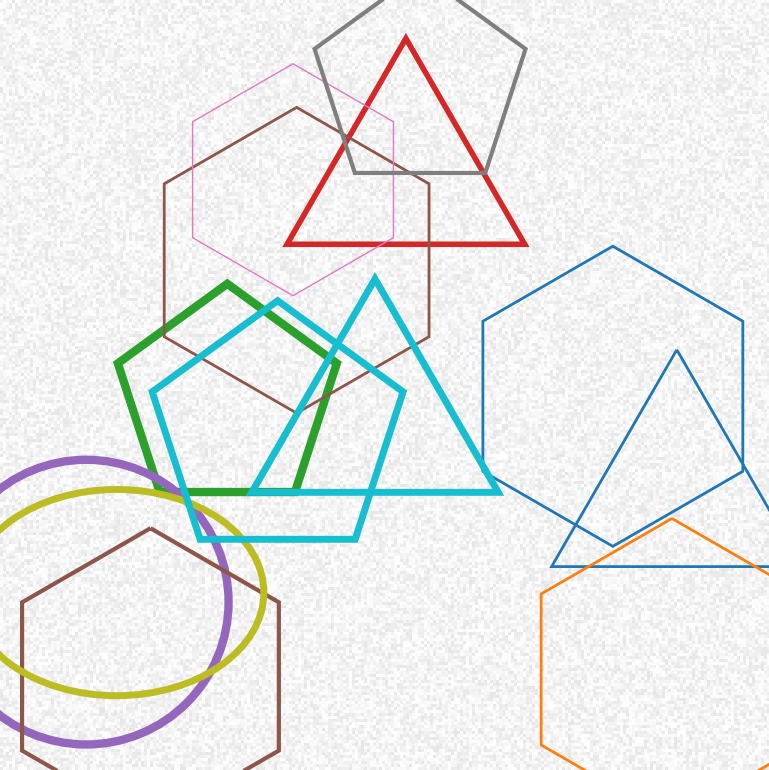[{"shape": "triangle", "thickness": 1, "radius": 0.94, "center": [0.879, 0.358]}, {"shape": "hexagon", "thickness": 1, "radius": 0.97, "center": [0.796, 0.485]}, {"shape": "hexagon", "thickness": 1, "radius": 0.98, "center": [0.873, 0.131]}, {"shape": "pentagon", "thickness": 3, "radius": 0.75, "center": [0.295, 0.482]}, {"shape": "triangle", "thickness": 2, "radius": 0.89, "center": [0.527, 0.772]}, {"shape": "circle", "thickness": 3, "radius": 0.92, "center": [0.112, 0.218]}, {"shape": "hexagon", "thickness": 1, "radius": 0.99, "center": [0.385, 0.662]}, {"shape": "hexagon", "thickness": 1.5, "radius": 0.96, "center": [0.195, 0.121]}, {"shape": "hexagon", "thickness": 0.5, "radius": 0.75, "center": [0.381, 0.767]}, {"shape": "pentagon", "thickness": 1.5, "radius": 0.72, "center": [0.546, 0.892]}, {"shape": "oval", "thickness": 2.5, "radius": 0.96, "center": [0.151, 0.23]}, {"shape": "triangle", "thickness": 2.5, "radius": 0.92, "center": [0.487, 0.453]}, {"shape": "pentagon", "thickness": 2.5, "radius": 0.86, "center": [0.361, 0.438]}]